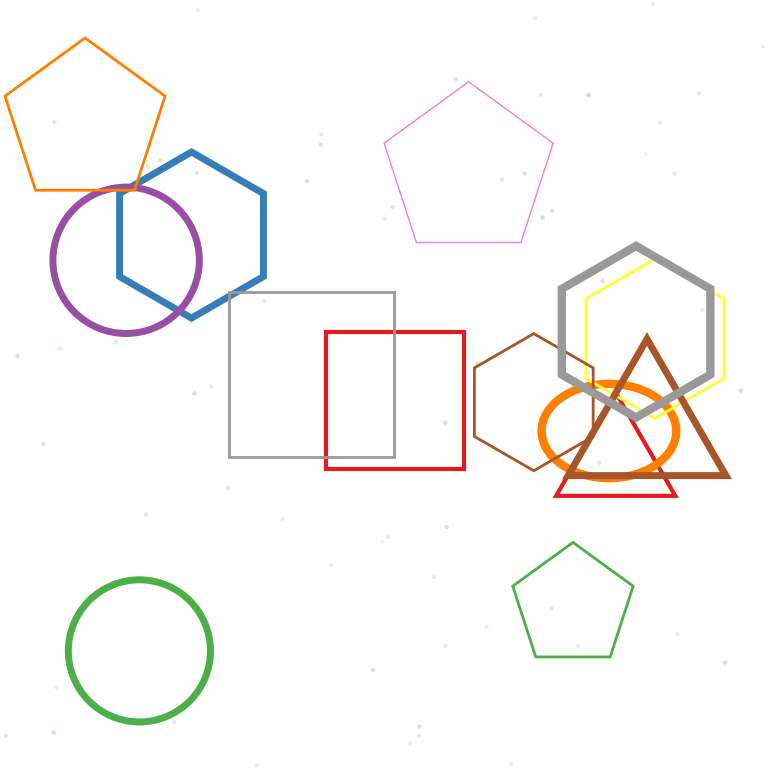[{"shape": "triangle", "thickness": 1.5, "radius": 0.45, "center": [0.8, 0.401]}, {"shape": "square", "thickness": 1.5, "radius": 0.45, "center": [0.513, 0.48]}, {"shape": "hexagon", "thickness": 2.5, "radius": 0.54, "center": [0.249, 0.695]}, {"shape": "pentagon", "thickness": 1, "radius": 0.41, "center": [0.744, 0.213]}, {"shape": "circle", "thickness": 2.5, "radius": 0.46, "center": [0.181, 0.155]}, {"shape": "circle", "thickness": 2.5, "radius": 0.48, "center": [0.164, 0.662]}, {"shape": "pentagon", "thickness": 1, "radius": 0.55, "center": [0.11, 0.841]}, {"shape": "oval", "thickness": 3, "radius": 0.44, "center": [0.791, 0.44]}, {"shape": "hexagon", "thickness": 1, "radius": 0.52, "center": [0.851, 0.56]}, {"shape": "triangle", "thickness": 2.5, "radius": 0.59, "center": [0.84, 0.441]}, {"shape": "hexagon", "thickness": 1, "radius": 0.45, "center": [0.693, 0.478]}, {"shape": "pentagon", "thickness": 0.5, "radius": 0.58, "center": [0.609, 0.778]}, {"shape": "hexagon", "thickness": 3, "radius": 0.56, "center": [0.826, 0.569]}, {"shape": "square", "thickness": 1, "radius": 0.54, "center": [0.405, 0.514]}]